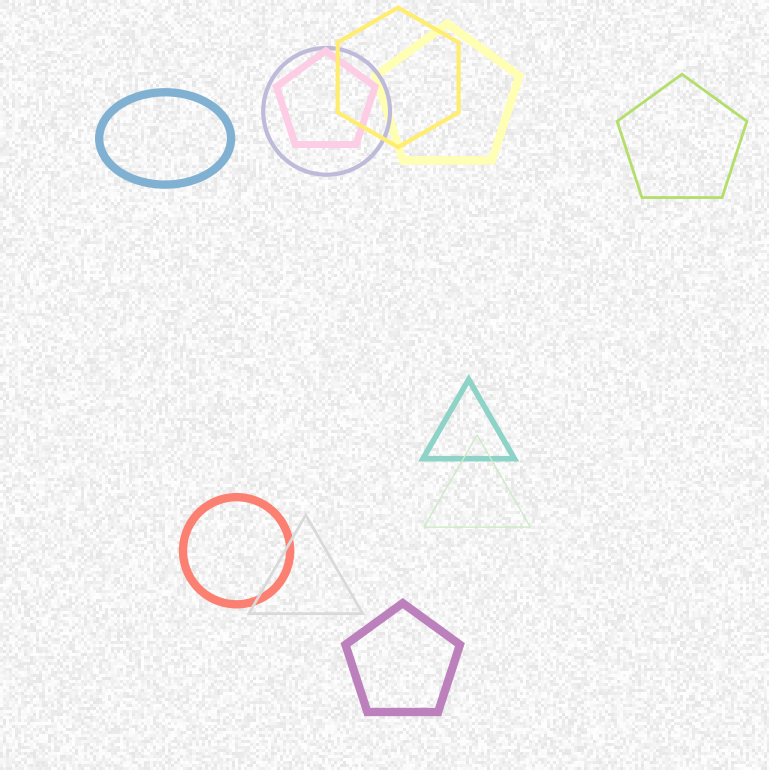[{"shape": "triangle", "thickness": 2, "radius": 0.34, "center": [0.609, 0.439]}, {"shape": "pentagon", "thickness": 3, "radius": 0.49, "center": [0.581, 0.871]}, {"shape": "circle", "thickness": 1.5, "radius": 0.41, "center": [0.424, 0.855]}, {"shape": "circle", "thickness": 3, "radius": 0.35, "center": [0.307, 0.285]}, {"shape": "oval", "thickness": 3, "radius": 0.43, "center": [0.214, 0.82]}, {"shape": "pentagon", "thickness": 1, "radius": 0.44, "center": [0.886, 0.815]}, {"shape": "pentagon", "thickness": 2.5, "radius": 0.34, "center": [0.423, 0.867]}, {"shape": "triangle", "thickness": 1, "radius": 0.43, "center": [0.397, 0.246]}, {"shape": "pentagon", "thickness": 3, "radius": 0.39, "center": [0.523, 0.139]}, {"shape": "triangle", "thickness": 0.5, "radius": 0.4, "center": [0.62, 0.355]}, {"shape": "hexagon", "thickness": 1.5, "radius": 0.45, "center": [0.517, 0.899]}]